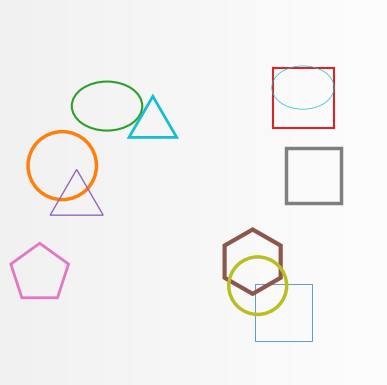[{"shape": "square", "thickness": 0.5, "radius": 0.37, "center": [0.731, 0.188]}, {"shape": "circle", "thickness": 2.5, "radius": 0.44, "center": [0.161, 0.57]}, {"shape": "oval", "thickness": 1.5, "radius": 0.45, "center": [0.276, 0.725]}, {"shape": "square", "thickness": 1.5, "radius": 0.39, "center": [0.783, 0.745]}, {"shape": "triangle", "thickness": 1, "radius": 0.4, "center": [0.198, 0.481]}, {"shape": "hexagon", "thickness": 3, "radius": 0.42, "center": [0.652, 0.32]}, {"shape": "pentagon", "thickness": 2, "radius": 0.39, "center": [0.102, 0.29]}, {"shape": "square", "thickness": 2.5, "radius": 0.36, "center": [0.809, 0.545]}, {"shape": "circle", "thickness": 2.5, "radius": 0.37, "center": [0.665, 0.258]}, {"shape": "triangle", "thickness": 2, "radius": 0.36, "center": [0.394, 0.679]}, {"shape": "oval", "thickness": 0.5, "radius": 0.4, "center": [0.782, 0.773]}]